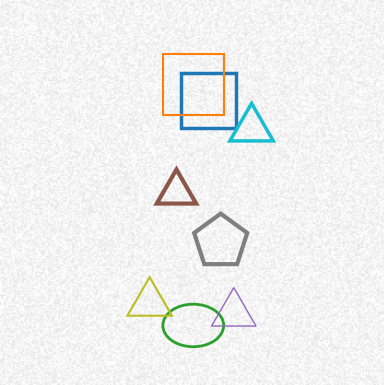[{"shape": "square", "thickness": 2.5, "radius": 0.35, "center": [0.542, 0.739]}, {"shape": "square", "thickness": 1.5, "radius": 0.4, "center": [0.502, 0.781]}, {"shape": "oval", "thickness": 2, "radius": 0.39, "center": [0.502, 0.155]}, {"shape": "triangle", "thickness": 1, "radius": 0.33, "center": [0.607, 0.186]}, {"shape": "triangle", "thickness": 3, "radius": 0.3, "center": [0.458, 0.501]}, {"shape": "pentagon", "thickness": 3, "radius": 0.36, "center": [0.573, 0.373]}, {"shape": "triangle", "thickness": 1.5, "radius": 0.33, "center": [0.389, 0.213]}, {"shape": "triangle", "thickness": 2.5, "radius": 0.33, "center": [0.653, 0.667]}]